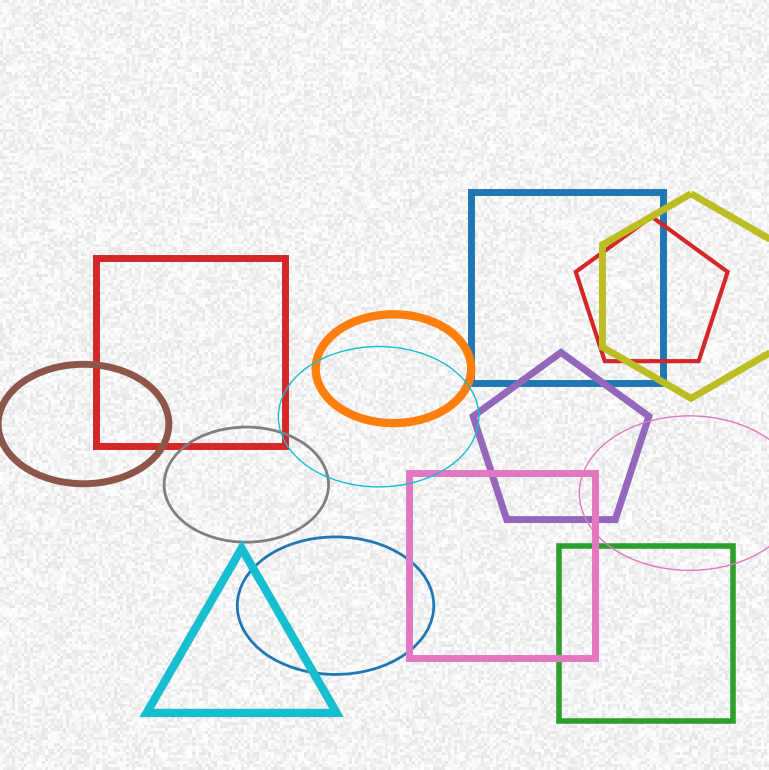[{"shape": "oval", "thickness": 1, "radius": 0.64, "center": [0.436, 0.213]}, {"shape": "square", "thickness": 2.5, "radius": 0.62, "center": [0.736, 0.626]}, {"shape": "oval", "thickness": 3, "radius": 0.5, "center": [0.511, 0.521]}, {"shape": "square", "thickness": 2, "radius": 0.57, "center": [0.839, 0.177]}, {"shape": "square", "thickness": 2.5, "radius": 0.61, "center": [0.247, 0.543]}, {"shape": "pentagon", "thickness": 1.5, "radius": 0.52, "center": [0.846, 0.615]}, {"shape": "pentagon", "thickness": 2.5, "radius": 0.6, "center": [0.729, 0.422]}, {"shape": "oval", "thickness": 2.5, "radius": 0.55, "center": [0.108, 0.449]}, {"shape": "oval", "thickness": 0.5, "radius": 0.72, "center": [0.896, 0.36]}, {"shape": "square", "thickness": 2.5, "radius": 0.6, "center": [0.652, 0.266]}, {"shape": "oval", "thickness": 1, "radius": 0.53, "center": [0.32, 0.371]}, {"shape": "hexagon", "thickness": 2.5, "radius": 0.66, "center": [0.897, 0.616]}, {"shape": "triangle", "thickness": 3, "radius": 0.71, "center": [0.314, 0.145]}, {"shape": "oval", "thickness": 0.5, "radius": 0.65, "center": [0.492, 0.459]}]